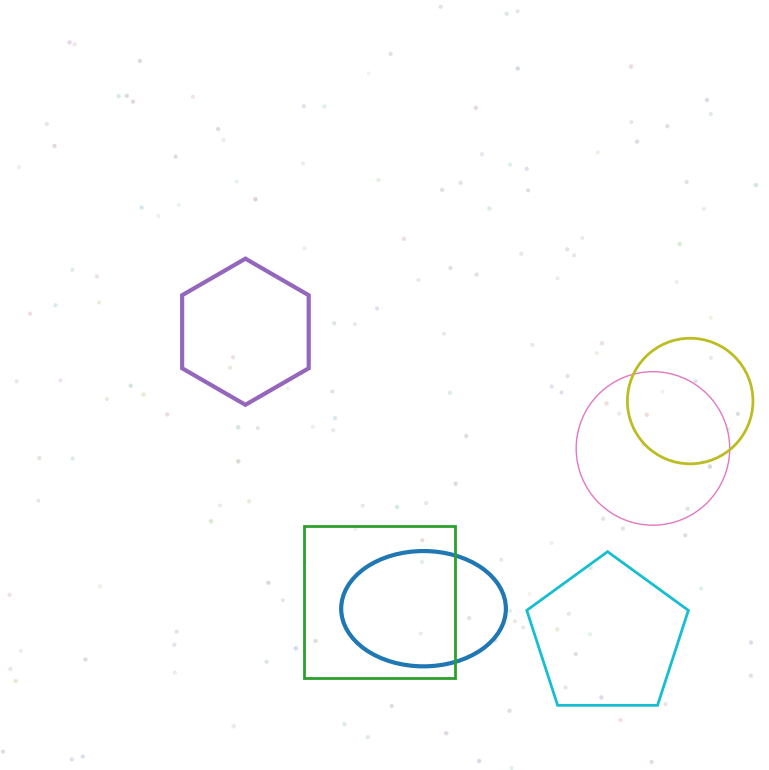[{"shape": "oval", "thickness": 1.5, "radius": 0.53, "center": [0.55, 0.209]}, {"shape": "square", "thickness": 1, "radius": 0.49, "center": [0.493, 0.219]}, {"shape": "hexagon", "thickness": 1.5, "radius": 0.47, "center": [0.319, 0.569]}, {"shape": "circle", "thickness": 0.5, "radius": 0.5, "center": [0.848, 0.418]}, {"shape": "circle", "thickness": 1, "radius": 0.41, "center": [0.896, 0.479]}, {"shape": "pentagon", "thickness": 1, "radius": 0.55, "center": [0.789, 0.173]}]